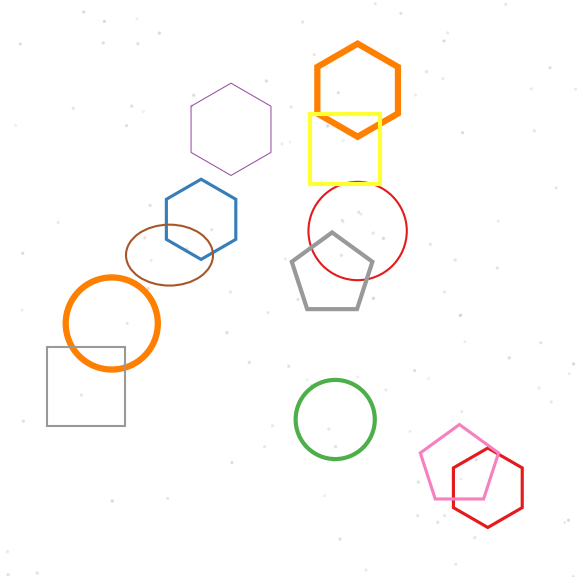[{"shape": "circle", "thickness": 1, "radius": 0.43, "center": [0.619, 0.599]}, {"shape": "hexagon", "thickness": 1.5, "radius": 0.34, "center": [0.845, 0.155]}, {"shape": "hexagon", "thickness": 1.5, "radius": 0.35, "center": [0.348, 0.619]}, {"shape": "circle", "thickness": 2, "radius": 0.34, "center": [0.58, 0.273]}, {"shape": "hexagon", "thickness": 0.5, "radius": 0.4, "center": [0.4, 0.775]}, {"shape": "hexagon", "thickness": 3, "radius": 0.4, "center": [0.619, 0.843]}, {"shape": "circle", "thickness": 3, "radius": 0.4, "center": [0.194, 0.439]}, {"shape": "square", "thickness": 2, "radius": 0.3, "center": [0.598, 0.741]}, {"shape": "oval", "thickness": 1, "radius": 0.38, "center": [0.293, 0.557]}, {"shape": "pentagon", "thickness": 1.5, "radius": 0.36, "center": [0.796, 0.193]}, {"shape": "pentagon", "thickness": 2, "radius": 0.37, "center": [0.575, 0.523]}, {"shape": "square", "thickness": 1, "radius": 0.34, "center": [0.149, 0.33]}]